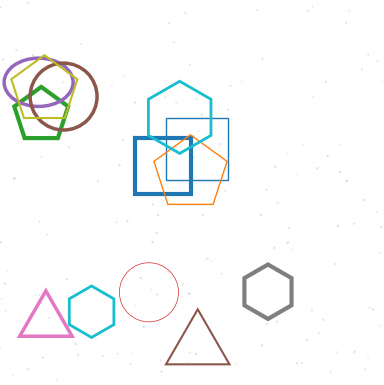[{"shape": "square", "thickness": 1, "radius": 0.4, "center": [0.511, 0.614]}, {"shape": "square", "thickness": 3, "radius": 0.36, "center": [0.423, 0.568]}, {"shape": "pentagon", "thickness": 1, "radius": 0.5, "center": [0.495, 0.55]}, {"shape": "pentagon", "thickness": 3, "radius": 0.37, "center": [0.107, 0.701]}, {"shape": "circle", "thickness": 0.5, "radius": 0.38, "center": [0.387, 0.241]}, {"shape": "oval", "thickness": 2.5, "radius": 0.45, "center": [0.1, 0.786]}, {"shape": "circle", "thickness": 2.5, "radius": 0.43, "center": [0.165, 0.749]}, {"shape": "triangle", "thickness": 1.5, "radius": 0.48, "center": [0.514, 0.101]}, {"shape": "triangle", "thickness": 2.5, "radius": 0.39, "center": [0.119, 0.166]}, {"shape": "hexagon", "thickness": 3, "radius": 0.35, "center": [0.696, 0.242]}, {"shape": "pentagon", "thickness": 1.5, "radius": 0.45, "center": [0.115, 0.766]}, {"shape": "hexagon", "thickness": 2, "radius": 0.33, "center": [0.238, 0.19]}, {"shape": "hexagon", "thickness": 2, "radius": 0.47, "center": [0.467, 0.695]}]